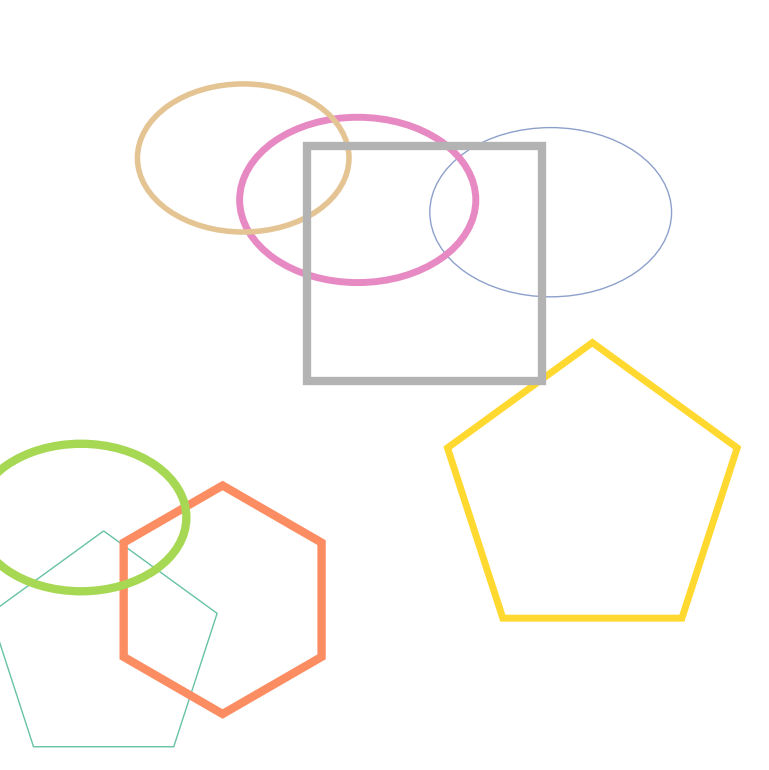[{"shape": "pentagon", "thickness": 0.5, "radius": 0.77, "center": [0.135, 0.156]}, {"shape": "hexagon", "thickness": 3, "radius": 0.74, "center": [0.289, 0.221]}, {"shape": "oval", "thickness": 0.5, "radius": 0.78, "center": [0.715, 0.724]}, {"shape": "oval", "thickness": 2.5, "radius": 0.77, "center": [0.465, 0.74]}, {"shape": "oval", "thickness": 3, "radius": 0.68, "center": [0.105, 0.328]}, {"shape": "pentagon", "thickness": 2.5, "radius": 0.99, "center": [0.769, 0.357]}, {"shape": "oval", "thickness": 2, "radius": 0.69, "center": [0.316, 0.795]}, {"shape": "square", "thickness": 3, "radius": 0.76, "center": [0.551, 0.658]}]